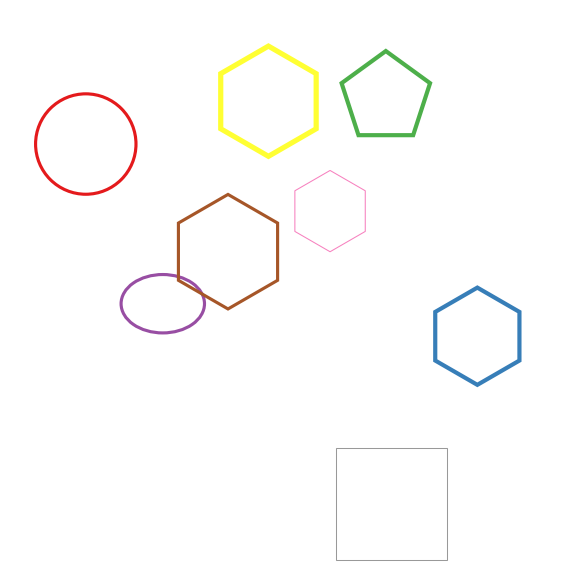[{"shape": "circle", "thickness": 1.5, "radius": 0.43, "center": [0.149, 0.75]}, {"shape": "hexagon", "thickness": 2, "radius": 0.42, "center": [0.827, 0.417]}, {"shape": "pentagon", "thickness": 2, "radius": 0.4, "center": [0.668, 0.83]}, {"shape": "oval", "thickness": 1.5, "radius": 0.36, "center": [0.282, 0.473]}, {"shape": "hexagon", "thickness": 2.5, "radius": 0.48, "center": [0.465, 0.824]}, {"shape": "hexagon", "thickness": 1.5, "radius": 0.5, "center": [0.395, 0.563]}, {"shape": "hexagon", "thickness": 0.5, "radius": 0.35, "center": [0.572, 0.634]}, {"shape": "square", "thickness": 0.5, "radius": 0.48, "center": [0.678, 0.126]}]